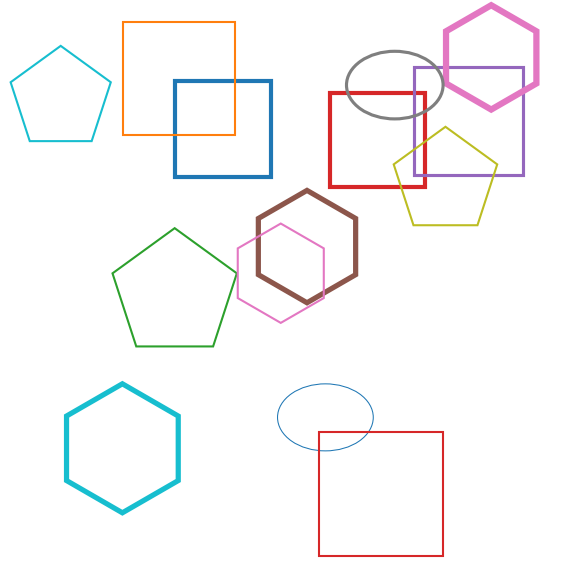[{"shape": "oval", "thickness": 0.5, "radius": 0.41, "center": [0.563, 0.276]}, {"shape": "square", "thickness": 2, "radius": 0.42, "center": [0.387, 0.776]}, {"shape": "square", "thickness": 1, "radius": 0.49, "center": [0.31, 0.864]}, {"shape": "pentagon", "thickness": 1, "radius": 0.57, "center": [0.302, 0.491]}, {"shape": "square", "thickness": 1, "radius": 0.54, "center": [0.659, 0.143]}, {"shape": "square", "thickness": 2, "radius": 0.41, "center": [0.654, 0.757]}, {"shape": "square", "thickness": 1.5, "radius": 0.47, "center": [0.812, 0.79]}, {"shape": "hexagon", "thickness": 2.5, "radius": 0.49, "center": [0.532, 0.572]}, {"shape": "hexagon", "thickness": 1, "radius": 0.43, "center": [0.486, 0.526]}, {"shape": "hexagon", "thickness": 3, "radius": 0.45, "center": [0.851, 0.9]}, {"shape": "oval", "thickness": 1.5, "radius": 0.42, "center": [0.684, 0.852]}, {"shape": "pentagon", "thickness": 1, "radius": 0.47, "center": [0.771, 0.685]}, {"shape": "hexagon", "thickness": 2.5, "radius": 0.56, "center": [0.212, 0.223]}, {"shape": "pentagon", "thickness": 1, "radius": 0.46, "center": [0.105, 0.829]}]